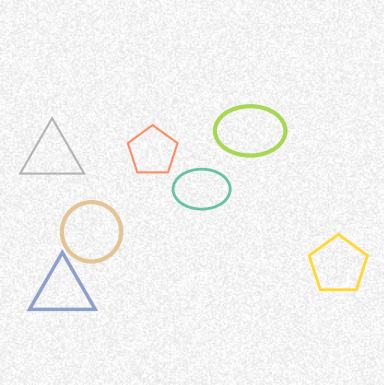[{"shape": "oval", "thickness": 2, "radius": 0.37, "center": [0.524, 0.509]}, {"shape": "pentagon", "thickness": 1.5, "radius": 0.34, "center": [0.397, 0.607]}, {"shape": "triangle", "thickness": 2.5, "radius": 0.49, "center": [0.162, 0.246]}, {"shape": "oval", "thickness": 3, "radius": 0.46, "center": [0.65, 0.66]}, {"shape": "pentagon", "thickness": 2, "radius": 0.4, "center": [0.879, 0.312]}, {"shape": "circle", "thickness": 3, "radius": 0.39, "center": [0.238, 0.398]}, {"shape": "triangle", "thickness": 1.5, "radius": 0.48, "center": [0.135, 0.597]}]